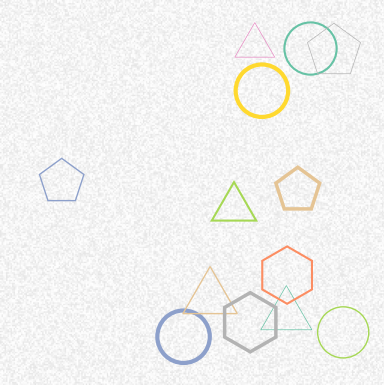[{"shape": "circle", "thickness": 1.5, "radius": 0.34, "center": [0.807, 0.874]}, {"shape": "triangle", "thickness": 0.5, "radius": 0.38, "center": [0.744, 0.182]}, {"shape": "hexagon", "thickness": 1.5, "radius": 0.37, "center": [0.746, 0.285]}, {"shape": "pentagon", "thickness": 1, "radius": 0.3, "center": [0.16, 0.528]}, {"shape": "circle", "thickness": 3, "radius": 0.34, "center": [0.477, 0.125]}, {"shape": "triangle", "thickness": 0.5, "radius": 0.3, "center": [0.662, 0.881]}, {"shape": "circle", "thickness": 1, "radius": 0.33, "center": [0.891, 0.137]}, {"shape": "triangle", "thickness": 1.5, "radius": 0.33, "center": [0.608, 0.46]}, {"shape": "circle", "thickness": 3, "radius": 0.34, "center": [0.68, 0.764]}, {"shape": "triangle", "thickness": 1, "radius": 0.41, "center": [0.546, 0.226]}, {"shape": "pentagon", "thickness": 2.5, "radius": 0.3, "center": [0.774, 0.506]}, {"shape": "hexagon", "thickness": 2.5, "radius": 0.38, "center": [0.65, 0.163]}, {"shape": "pentagon", "thickness": 0.5, "radius": 0.36, "center": [0.868, 0.867]}]